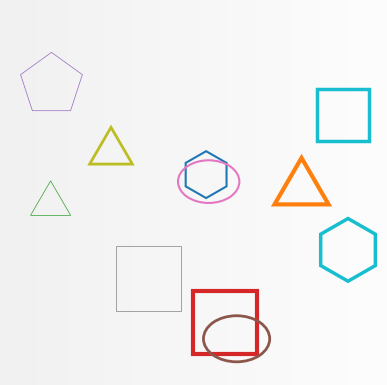[{"shape": "hexagon", "thickness": 1.5, "radius": 0.3, "center": [0.532, 0.546]}, {"shape": "triangle", "thickness": 3, "radius": 0.4, "center": [0.778, 0.509]}, {"shape": "triangle", "thickness": 0.5, "radius": 0.3, "center": [0.131, 0.47]}, {"shape": "square", "thickness": 3, "radius": 0.41, "center": [0.581, 0.162]}, {"shape": "pentagon", "thickness": 0.5, "radius": 0.42, "center": [0.133, 0.78]}, {"shape": "oval", "thickness": 2, "radius": 0.43, "center": [0.611, 0.12]}, {"shape": "oval", "thickness": 1.5, "radius": 0.4, "center": [0.539, 0.528]}, {"shape": "square", "thickness": 0.5, "radius": 0.42, "center": [0.383, 0.276]}, {"shape": "triangle", "thickness": 2, "radius": 0.32, "center": [0.286, 0.606]}, {"shape": "square", "thickness": 2.5, "radius": 0.34, "center": [0.885, 0.701]}, {"shape": "hexagon", "thickness": 2.5, "radius": 0.41, "center": [0.898, 0.351]}]